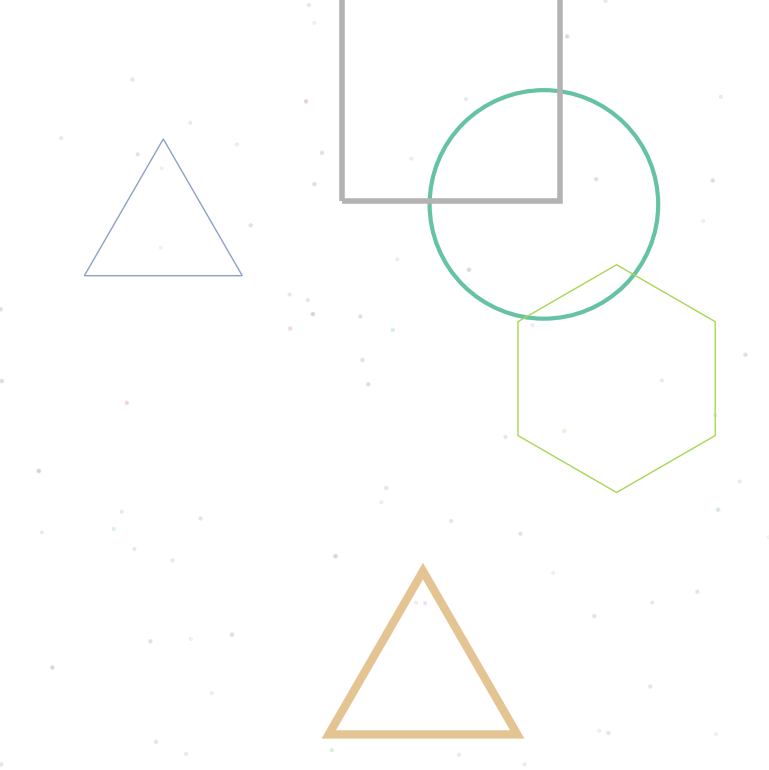[{"shape": "circle", "thickness": 1.5, "radius": 0.74, "center": [0.706, 0.735]}, {"shape": "triangle", "thickness": 0.5, "radius": 0.59, "center": [0.212, 0.701]}, {"shape": "hexagon", "thickness": 0.5, "radius": 0.74, "center": [0.801, 0.508]}, {"shape": "triangle", "thickness": 3, "radius": 0.71, "center": [0.549, 0.117]}, {"shape": "square", "thickness": 2, "radius": 0.71, "center": [0.586, 0.88]}]